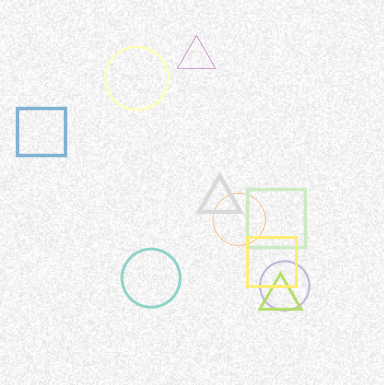[{"shape": "circle", "thickness": 2, "radius": 0.38, "center": [0.392, 0.278]}, {"shape": "circle", "thickness": 1.5, "radius": 0.41, "center": [0.356, 0.797]}, {"shape": "circle", "thickness": 1.5, "radius": 0.32, "center": [0.74, 0.257]}, {"shape": "square", "thickness": 2.5, "radius": 0.31, "center": [0.107, 0.658]}, {"shape": "circle", "thickness": 0.5, "radius": 0.34, "center": [0.621, 0.43]}, {"shape": "triangle", "thickness": 2, "radius": 0.31, "center": [0.729, 0.228]}, {"shape": "triangle", "thickness": 3, "radius": 0.31, "center": [0.571, 0.481]}, {"shape": "triangle", "thickness": 0.5, "radius": 0.29, "center": [0.51, 0.851]}, {"shape": "square", "thickness": 2.5, "radius": 0.37, "center": [0.718, 0.434]}, {"shape": "square", "thickness": 2, "radius": 0.32, "center": [0.706, 0.32]}]